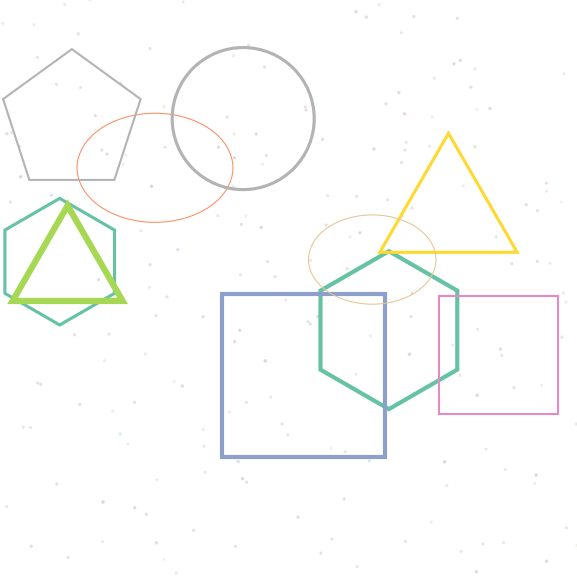[{"shape": "hexagon", "thickness": 2, "radius": 0.68, "center": [0.673, 0.427]}, {"shape": "hexagon", "thickness": 1.5, "radius": 0.55, "center": [0.103, 0.546]}, {"shape": "oval", "thickness": 0.5, "radius": 0.67, "center": [0.268, 0.709]}, {"shape": "square", "thickness": 2, "radius": 0.71, "center": [0.525, 0.349]}, {"shape": "square", "thickness": 1, "radius": 0.51, "center": [0.864, 0.384]}, {"shape": "triangle", "thickness": 3, "radius": 0.55, "center": [0.117, 0.533]}, {"shape": "triangle", "thickness": 1.5, "radius": 0.69, "center": [0.777, 0.631]}, {"shape": "oval", "thickness": 0.5, "radius": 0.55, "center": [0.645, 0.55]}, {"shape": "pentagon", "thickness": 1, "radius": 0.63, "center": [0.124, 0.789]}, {"shape": "circle", "thickness": 1.5, "radius": 0.61, "center": [0.421, 0.794]}]